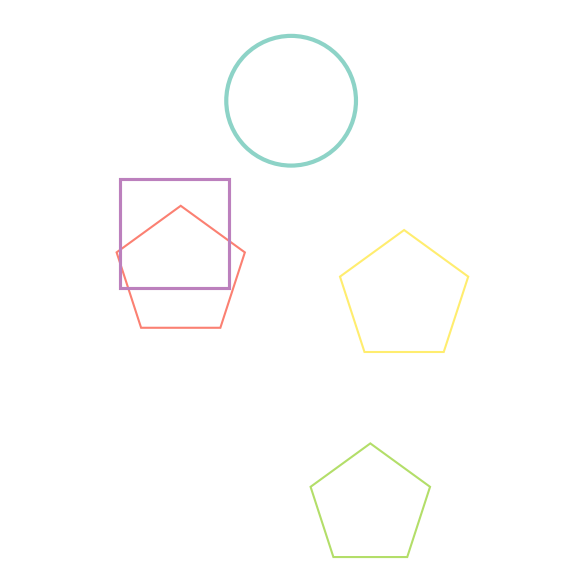[{"shape": "circle", "thickness": 2, "radius": 0.56, "center": [0.504, 0.825]}, {"shape": "pentagon", "thickness": 1, "radius": 0.58, "center": [0.313, 0.526]}, {"shape": "pentagon", "thickness": 1, "radius": 0.54, "center": [0.641, 0.123]}, {"shape": "square", "thickness": 1.5, "radius": 0.47, "center": [0.302, 0.594]}, {"shape": "pentagon", "thickness": 1, "radius": 0.58, "center": [0.7, 0.484]}]